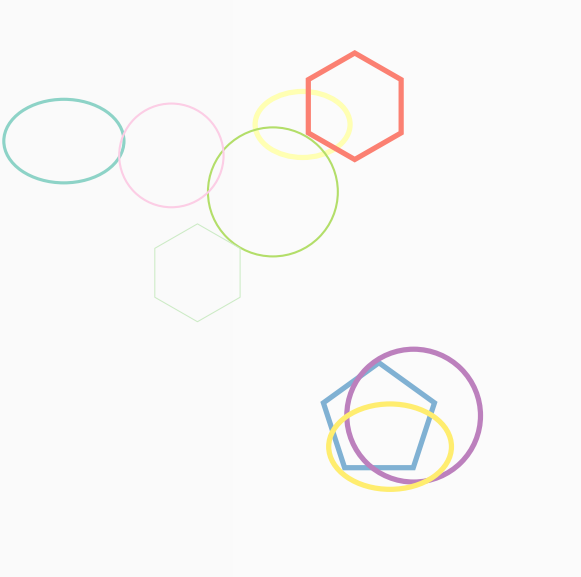[{"shape": "oval", "thickness": 1.5, "radius": 0.52, "center": [0.11, 0.755]}, {"shape": "oval", "thickness": 2.5, "radius": 0.41, "center": [0.521, 0.784]}, {"shape": "hexagon", "thickness": 2.5, "radius": 0.46, "center": [0.61, 0.815]}, {"shape": "pentagon", "thickness": 2.5, "radius": 0.5, "center": [0.652, 0.271]}, {"shape": "circle", "thickness": 1, "radius": 0.56, "center": [0.469, 0.667]}, {"shape": "circle", "thickness": 1, "radius": 0.45, "center": [0.295, 0.73]}, {"shape": "circle", "thickness": 2.5, "radius": 0.58, "center": [0.712, 0.279]}, {"shape": "hexagon", "thickness": 0.5, "radius": 0.42, "center": [0.34, 0.527]}, {"shape": "oval", "thickness": 2.5, "radius": 0.53, "center": [0.671, 0.226]}]